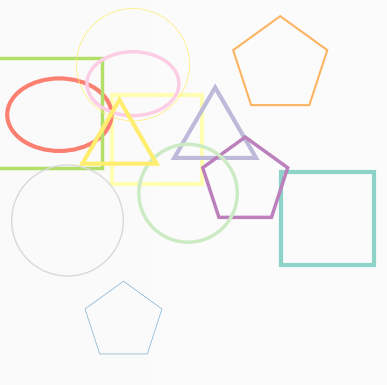[{"shape": "square", "thickness": 3, "radius": 0.6, "center": [0.846, 0.432]}, {"shape": "square", "thickness": 3, "radius": 0.58, "center": [0.405, 0.637]}, {"shape": "triangle", "thickness": 3, "radius": 0.61, "center": [0.555, 0.651]}, {"shape": "oval", "thickness": 3, "radius": 0.67, "center": [0.153, 0.702]}, {"shape": "pentagon", "thickness": 0.5, "radius": 0.52, "center": [0.319, 0.165]}, {"shape": "pentagon", "thickness": 1.5, "radius": 0.64, "center": [0.723, 0.83]}, {"shape": "square", "thickness": 2.5, "radius": 0.71, "center": [0.12, 0.706]}, {"shape": "oval", "thickness": 2.5, "radius": 0.59, "center": [0.343, 0.783]}, {"shape": "circle", "thickness": 1, "radius": 0.72, "center": [0.174, 0.427]}, {"shape": "pentagon", "thickness": 2.5, "radius": 0.58, "center": [0.633, 0.529]}, {"shape": "circle", "thickness": 2.5, "radius": 0.64, "center": [0.485, 0.498]}, {"shape": "triangle", "thickness": 3, "radius": 0.55, "center": [0.308, 0.63]}, {"shape": "circle", "thickness": 0.5, "radius": 0.73, "center": [0.343, 0.832]}]